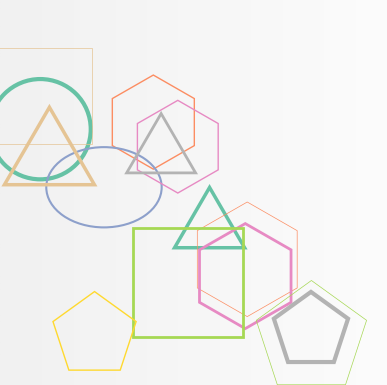[{"shape": "circle", "thickness": 3, "radius": 0.65, "center": [0.104, 0.664]}, {"shape": "triangle", "thickness": 2.5, "radius": 0.52, "center": [0.541, 0.409]}, {"shape": "hexagon", "thickness": 1, "radius": 0.61, "center": [0.396, 0.683]}, {"shape": "hexagon", "thickness": 0.5, "radius": 0.74, "center": [0.638, 0.326]}, {"shape": "oval", "thickness": 1.5, "radius": 0.74, "center": [0.268, 0.514]}, {"shape": "hexagon", "thickness": 1, "radius": 0.6, "center": [0.459, 0.619]}, {"shape": "hexagon", "thickness": 2, "radius": 0.68, "center": [0.633, 0.283]}, {"shape": "pentagon", "thickness": 0.5, "radius": 0.75, "center": [0.804, 0.122]}, {"shape": "square", "thickness": 2, "radius": 0.71, "center": [0.484, 0.266]}, {"shape": "pentagon", "thickness": 1, "radius": 0.56, "center": [0.244, 0.13]}, {"shape": "triangle", "thickness": 2.5, "radius": 0.67, "center": [0.128, 0.587]}, {"shape": "square", "thickness": 0.5, "radius": 0.62, "center": [0.113, 0.75]}, {"shape": "triangle", "thickness": 2, "radius": 0.51, "center": [0.416, 0.602]}, {"shape": "pentagon", "thickness": 3, "radius": 0.5, "center": [0.802, 0.141]}]